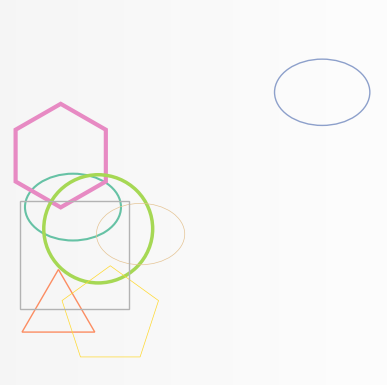[{"shape": "oval", "thickness": 1.5, "radius": 0.62, "center": [0.188, 0.462]}, {"shape": "triangle", "thickness": 1, "radius": 0.54, "center": [0.151, 0.192]}, {"shape": "oval", "thickness": 1, "radius": 0.61, "center": [0.831, 0.76]}, {"shape": "hexagon", "thickness": 3, "radius": 0.67, "center": [0.157, 0.596]}, {"shape": "circle", "thickness": 2.5, "radius": 0.7, "center": [0.253, 0.406]}, {"shape": "pentagon", "thickness": 0.5, "radius": 0.65, "center": [0.285, 0.179]}, {"shape": "oval", "thickness": 0.5, "radius": 0.57, "center": [0.363, 0.392]}, {"shape": "square", "thickness": 1, "radius": 0.7, "center": [0.191, 0.337]}]